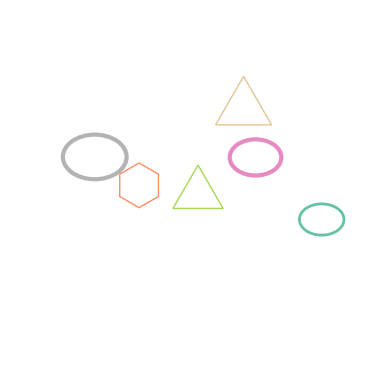[{"shape": "oval", "thickness": 2, "radius": 0.29, "center": [0.836, 0.43]}, {"shape": "hexagon", "thickness": 1, "radius": 0.29, "center": [0.361, 0.519]}, {"shape": "oval", "thickness": 3, "radius": 0.34, "center": [0.664, 0.591]}, {"shape": "triangle", "thickness": 1, "radius": 0.38, "center": [0.514, 0.496]}, {"shape": "triangle", "thickness": 1, "radius": 0.42, "center": [0.633, 0.718]}, {"shape": "oval", "thickness": 3, "radius": 0.41, "center": [0.246, 0.592]}]